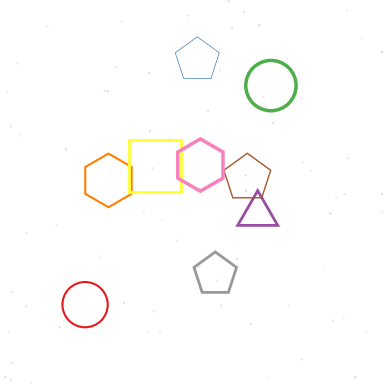[{"shape": "circle", "thickness": 1.5, "radius": 0.29, "center": [0.221, 0.209]}, {"shape": "pentagon", "thickness": 0.5, "radius": 0.3, "center": [0.512, 0.844]}, {"shape": "circle", "thickness": 2.5, "radius": 0.33, "center": [0.704, 0.778]}, {"shape": "triangle", "thickness": 2, "radius": 0.3, "center": [0.669, 0.445]}, {"shape": "hexagon", "thickness": 1.5, "radius": 0.35, "center": [0.282, 0.531]}, {"shape": "square", "thickness": 2, "radius": 0.33, "center": [0.403, 0.569]}, {"shape": "pentagon", "thickness": 1, "radius": 0.32, "center": [0.642, 0.538]}, {"shape": "hexagon", "thickness": 2.5, "radius": 0.34, "center": [0.52, 0.571]}, {"shape": "pentagon", "thickness": 2, "radius": 0.29, "center": [0.559, 0.288]}]